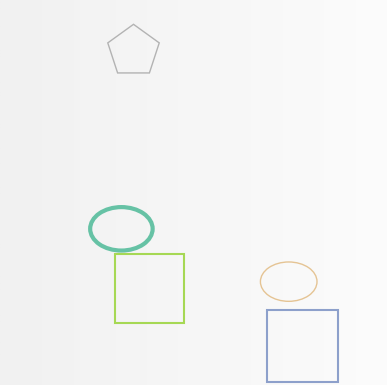[{"shape": "oval", "thickness": 3, "radius": 0.4, "center": [0.313, 0.406]}, {"shape": "square", "thickness": 1.5, "radius": 0.46, "center": [0.781, 0.101]}, {"shape": "square", "thickness": 1.5, "radius": 0.45, "center": [0.385, 0.25]}, {"shape": "oval", "thickness": 1, "radius": 0.37, "center": [0.745, 0.268]}, {"shape": "pentagon", "thickness": 1, "radius": 0.35, "center": [0.345, 0.867]}]